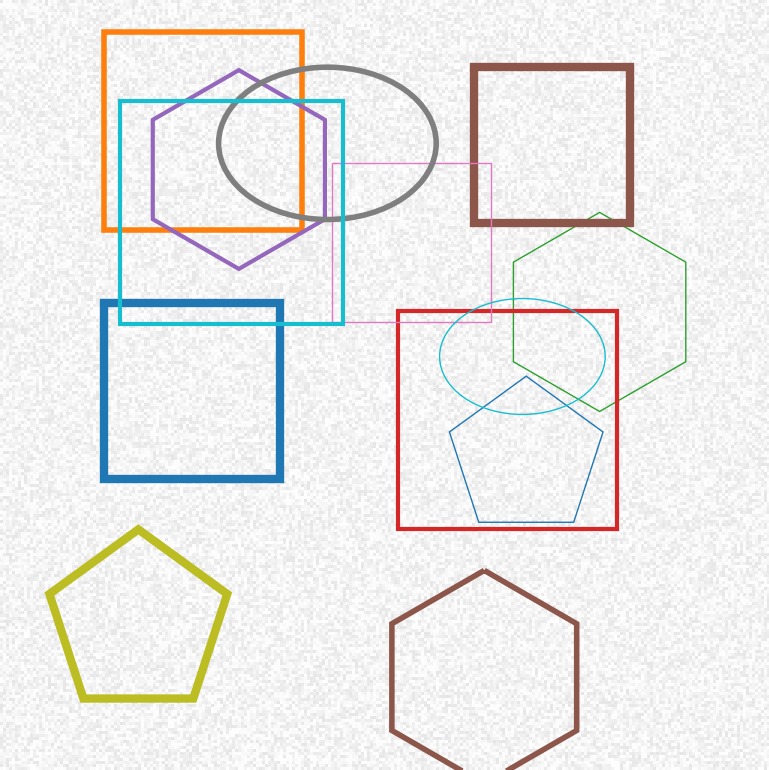[{"shape": "pentagon", "thickness": 0.5, "radius": 0.52, "center": [0.683, 0.407]}, {"shape": "square", "thickness": 3, "radius": 0.57, "center": [0.249, 0.492]}, {"shape": "square", "thickness": 2, "radius": 0.64, "center": [0.263, 0.83]}, {"shape": "hexagon", "thickness": 0.5, "radius": 0.65, "center": [0.779, 0.595]}, {"shape": "square", "thickness": 1.5, "radius": 0.71, "center": [0.659, 0.455]}, {"shape": "hexagon", "thickness": 1.5, "radius": 0.65, "center": [0.31, 0.78]}, {"shape": "hexagon", "thickness": 2, "radius": 0.69, "center": [0.629, 0.121]}, {"shape": "square", "thickness": 3, "radius": 0.51, "center": [0.717, 0.812]}, {"shape": "square", "thickness": 0.5, "radius": 0.52, "center": [0.534, 0.685]}, {"shape": "oval", "thickness": 2, "radius": 0.71, "center": [0.425, 0.814]}, {"shape": "pentagon", "thickness": 3, "radius": 0.61, "center": [0.18, 0.191]}, {"shape": "oval", "thickness": 0.5, "radius": 0.54, "center": [0.678, 0.537]}, {"shape": "square", "thickness": 1.5, "radius": 0.72, "center": [0.301, 0.724]}]